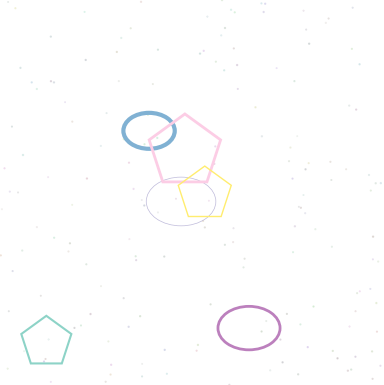[{"shape": "pentagon", "thickness": 1.5, "radius": 0.34, "center": [0.12, 0.111]}, {"shape": "oval", "thickness": 0.5, "radius": 0.45, "center": [0.47, 0.477]}, {"shape": "oval", "thickness": 3, "radius": 0.33, "center": [0.387, 0.66]}, {"shape": "pentagon", "thickness": 2, "radius": 0.49, "center": [0.48, 0.606]}, {"shape": "oval", "thickness": 2, "radius": 0.4, "center": [0.647, 0.148]}, {"shape": "pentagon", "thickness": 1, "radius": 0.36, "center": [0.532, 0.496]}]